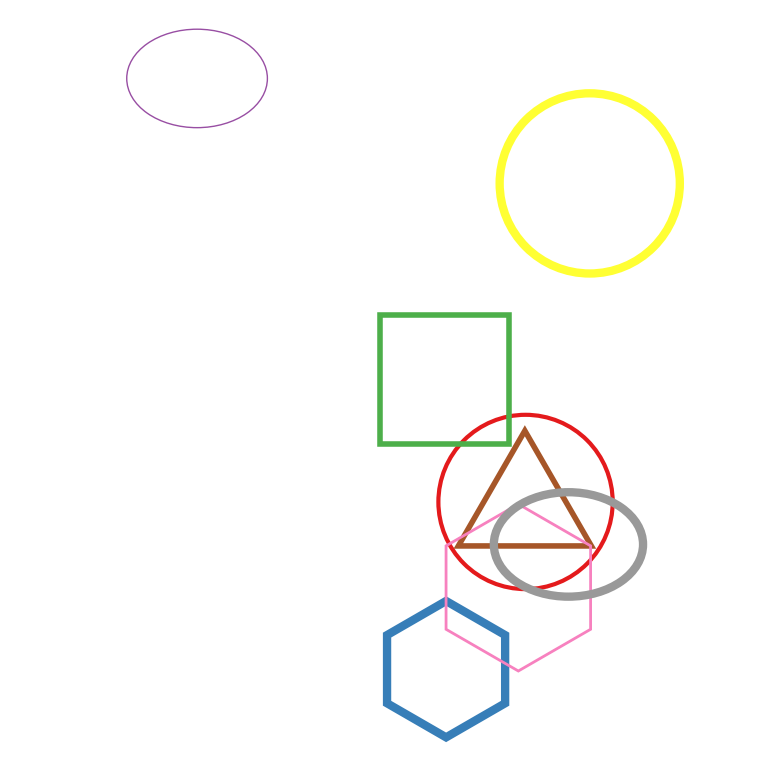[{"shape": "circle", "thickness": 1.5, "radius": 0.57, "center": [0.683, 0.348]}, {"shape": "hexagon", "thickness": 3, "radius": 0.44, "center": [0.579, 0.131]}, {"shape": "square", "thickness": 2, "radius": 0.42, "center": [0.577, 0.507]}, {"shape": "oval", "thickness": 0.5, "radius": 0.46, "center": [0.256, 0.898]}, {"shape": "circle", "thickness": 3, "radius": 0.59, "center": [0.766, 0.762]}, {"shape": "triangle", "thickness": 2, "radius": 0.5, "center": [0.682, 0.341]}, {"shape": "hexagon", "thickness": 1, "radius": 0.54, "center": [0.673, 0.237]}, {"shape": "oval", "thickness": 3, "radius": 0.48, "center": [0.738, 0.293]}]